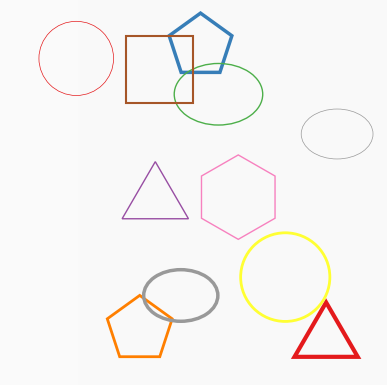[{"shape": "triangle", "thickness": 3, "radius": 0.47, "center": [0.842, 0.12]}, {"shape": "circle", "thickness": 0.5, "radius": 0.48, "center": [0.197, 0.848]}, {"shape": "pentagon", "thickness": 2.5, "radius": 0.43, "center": [0.517, 0.881]}, {"shape": "oval", "thickness": 1, "radius": 0.57, "center": [0.564, 0.755]}, {"shape": "triangle", "thickness": 1, "radius": 0.49, "center": [0.401, 0.481]}, {"shape": "pentagon", "thickness": 2, "radius": 0.44, "center": [0.361, 0.145]}, {"shape": "circle", "thickness": 2, "radius": 0.58, "center": [0.736, 0.28]}, {"shape": "square", "thickness": 1.5, "radius": 0.44, "center": [0.412, 0.821]}, {"shape": "hexagon", "thickness": 1, "radius": 0.55, "center": [0.615, 0.488]}, {"shape": "oval", "thickness": 0.5, "radius": 0.46, "center": [0.87, 0.652]}, {"shape": "oval", "thickness": 2.5, "radius": 0.48, "center": [0.467, 0.233]}]